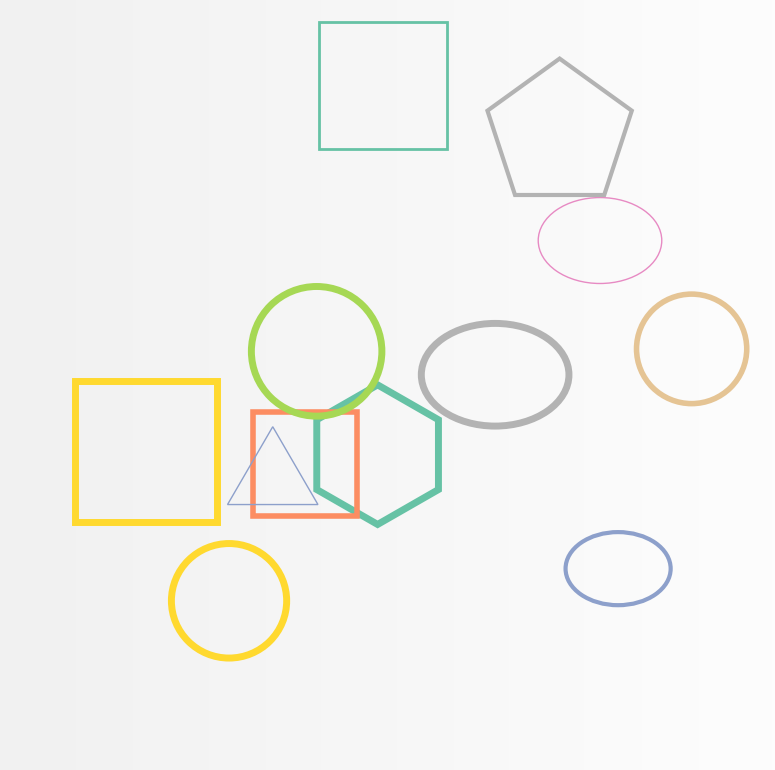[{"shape": "square", "thickness": 1, "radius": 0.41, "center": [0.494, 0.889]}, {"shape": "hexagon", "thickness": 2.5, "radius": 0.45, "center": [0.487, 0.41]}, {"shape": "square", "thickness": 2, "radius": 0.34, "center": [0.394, 0.397]}, {"shape": "triangle", "thickness": 0.5, "radius": 0.34, "center": [0.352, 0.378]}, {"shape": "oval", "thickness": 1.5, "radius": 0.34, "center": [0.798, 0.261]}, {"shape": "oval", "thickness": 0.5, "radius": 0.4, "center": [0.774, 0.688]}, {"shape": "circle", "thickness": 2.5, "radius": 0.42, "center": [0.409, 0.544]}, {"shape": "circle", "thickness": 2.5, "radius": 0.37, "center": [0.296, 0.22]}, {"shape": "square", "thickness": 2.5, "radius": 0.46, "center": [0.188, 0.414]}, {"shape": "circle", "thickness": 2, "radius": 0.36, "center": [0.892, 0.547]}, {"shape": "pentagon", "thickness": 1.5, "radius": 0.49, "center": [0.722, 0.826]}, {"shape": "oval", "thickness": 2.5, "radius": 0.48, "center": [0.639, 0.513]}]